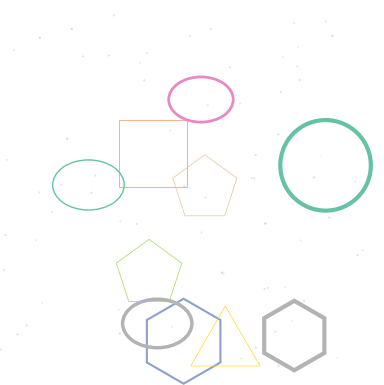[{"shape": "circle", "thickness": 3, "radius": 0.59, "center": [0.846, 0.571]}, {"shape": "oval", "thickness": 1, "radius": 0.46, "center": [0.23, 0.52]}, {"shape": "square", "thickness": 0.5, "radius": 0.44, "center": [0.397, 0.601]}, {"shape": "hexagon", "thickness": 1.5, "radius": 0.55, "center": [0.477, 0.114]}, {"shape": "oval", "thickness": 2, "radius": 0.42, "center": [0.522, 0.742]}, {"shape": "pentagon", "thickness": 0.5, "radius": 0.45, "center": [0.387, 0.289]}, {"shape": "triangle", "thickness": 0.5, "radius": 0.52, "center": [0.585, 0.101]}, {"shape": "pentagon", "thickness": 0.5, "radius": 0.44, "center": [0.532, 0.51]}, {"shape": "oval", "thickness": 2.5, "radius": 0.45, "center": [0.408, 0.16]}, {"shape": "hexagon", "thickness": 3, "radius": 0.45, "center": [0.764, 0.128]}]